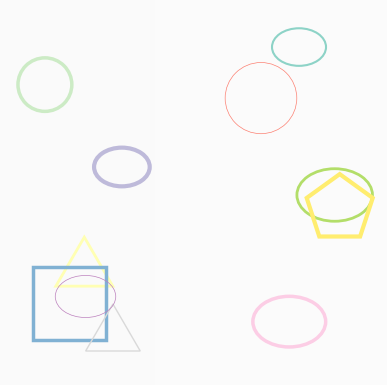[{"shape": "oval", "thickness": 1.5, "radius": 0.35, "center": [0.772, 0.878]}, {"shape": "triangle", "thickness": 2, "radius": 0.42, "center": [0.218, 0.299]}, {"shape": "oval", "thickness": 3, "radius": 0.36, "center": [0.315, 0.566]}, {"shape": "circle", "thickness": 0.5, "radius": 0.46, "center": [0.673, 0.745]}, {"shape": "square", "thickness": 2.5, "radius": 0.47, "center": [0.18, 0.212]}, {"shape": "oval", "thickness": 2, "radius": 0.49, "center": [0.864, 0.494]}, {"shape": "oval", "thickness": 2.5, "radius": 0.47, "center": [0.746, 0.165]}, {"shape": "triangle", "thickness": 1, "radius": 0.41, "center": [0.291, 0.129]}, {"shape": "oval", "thickness": 0.5, "radius": 0.39, "center": [0.221, 0.23]}, {"shape": "circle", "thickness": 2.5, "radius": 0.35, "center": [0.116, 0.78]}, {"shape": "pentagon", "thickness": 3, "radius": 0.45, "center": [0.877, 0.458]}]